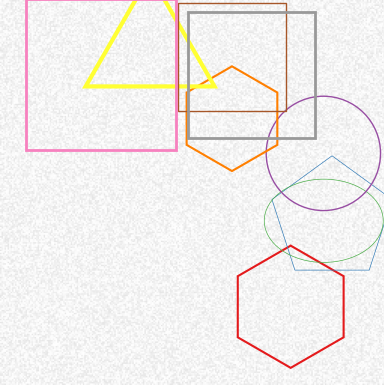[{"shape": "hexagon", "thickness": 1.5, "radius": 0.79, "center": [0.755, 0.203]}, {"shape": "pentagon", "thickness": 0.5, "radius": 0.82, "center": [0.862, 0.431]}, {"shape": "oval", "thickness": 0.5, "radius": 0.77, "center": [0.841, 0.427]}, {"shape": "circle", "thickness": 1, "radius": 0.74, "center": [0.84, 0.602]}, {"shape": "hexagon", "thickness": 1.5, "radius": 0.68, "center": [0.603, 0.692]}, {"shape": "triangle", "thickness": 3, "radius": 0.97, "center": [0.39, 0.872]}, {"shape": "square", "thickness": 1, "radius": 0.7, "center": [0.602, 0.852]}, {"shape": "square", "thickness": 2, "radius": 0.98, "center": [0.262, 0.807]}, {"shape": "square", "thickness": 2, "radius": 0.82, "center": [0.653, 0.805]}]